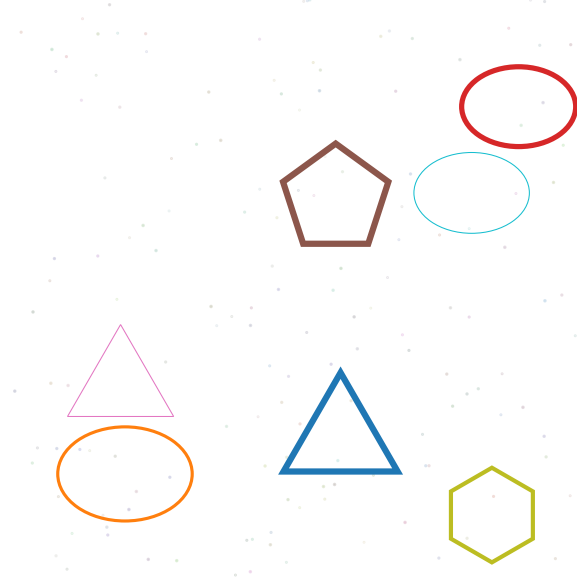[{"shape": "triangle", "thickness": 3, "radius": 0.57, "center": [0.59, 0.24]}, {"shape": "oval", "thickness": 1.5, "radius": 0.58, "center": [0.216, 0.178]}, {"shape": "oval", "thickness": 2.5, "radius": 0.49, "center": [0.898, 0.814]}, {"shape": "pentagon", "thickness": 3, "radius": 0.48, "center": [0.581, 0.655]}, {"shape": "triangle", "thickness": 0.5, "radius": 0.53, "center": [0.209, 0.331]}, {"shape": "hexagon", "thickness": 2, "radius": 0.41, "center": [0.852, 0.107]}, {"shape": "oval", "thickness": 0.5, "radius": 0.5, "center": [0.817, 0.665]}]